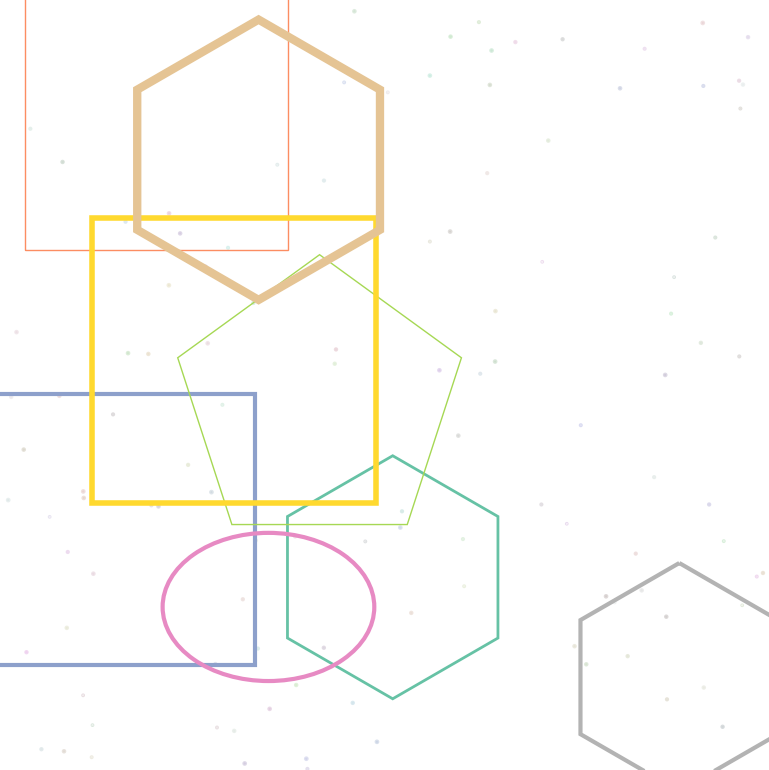[{"shape": "hexagon", "thickness": 1, "radius": 0.79, "center": [0.51, 0.25]}, {"shape": "square", "thickness": 0.5, "radius": 0.85, "center": [0.204, 0.846]}, {"shape": "square", "thickness": 1.5, "radius": 0.88, "center": [0.155, 0.312]}, {"shape": "oval", "thickness": 1.5, "radius": 0.69, "center": [0.349, 0.212]}, {"shape": "pentagon", "thickness": 0.5, "radius": 0.97, "center": [0.415, 0.475]}, {"shape": "square", "thickness": 2, "radius": 0.92, "center": [0.304, 0.532]}, {"shape": "hexagon", "thickness": 3, "radius": 0.91, "center": [0.336, 0.793]}, {"shape": "hexagon", "thickness": 1.5, "radius": 0.74, "center": [0.882, 0.121]}]